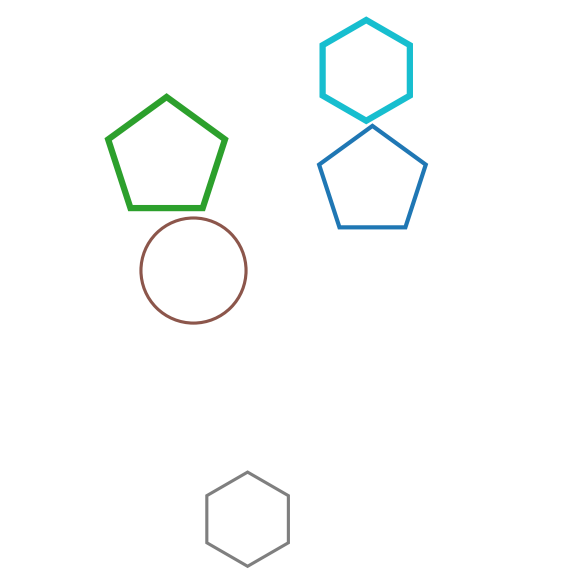[{"shape": "pentagon", "thickness": 2, "radius": 0.49, "center": [0.645, 0.684]}, {"shape": "pentagon", "thickness": 3, "radius": 0.53, "center": [0.288, 0.725]}, {"shape": "circle", "thickness": 1.5, "radius": 0.45, "center": [0.335, 0.531]}, {"shape": "hexagon", "thickness": 1.5, "radius": 0.41, "center": [0.429, 0.1]}, {"shape": "hexagon", "thickness": 3, "radius": 0.44, "center": [0.634, 0.877]}]